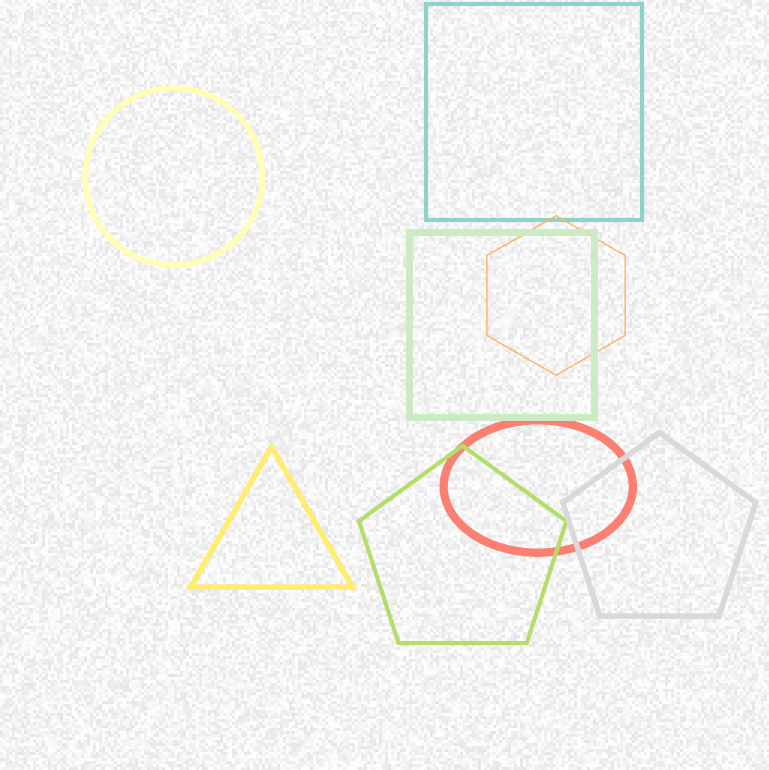[{"shape": "square", "thickness": 1.5, "radius": 0.7, "center": [0.693, 0.855]}, {"shape": "circle", "thickness": 2, "radius": 0.58, "center": [0.226, 0.771]}, {"shape": "oval", "thickness": 3, "radius": 0.61, "center": [0.699, 0.368]}, {"shape": "hexagon", "thickness": 0.5, "radius": 0.52, "center": [0.722, 0.616]}, {"shape": "pentagon", "thickness": 1.5, "radius": 0.71, "center": [0.601, 0.279]}, {"shape": "pentagon", "thickness": 2, "radius": 0.66, "center": [0.856, 0.306]}, {"shape": "square", "thickness": 2.5, "radius": 0.6, "center": [0.651, 0.579]}, {"shape": "triangle", "thickness": 2, "radius": 0.61, "center": [0.353, 0.298]}]